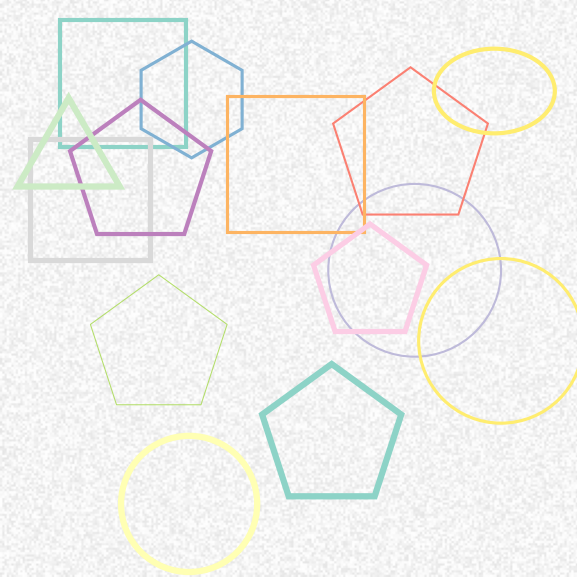[{"shape": "pentagon", "thickness": 3, "radius": 0.63, "center": [0.574, 0.242]}, {"shape": "square", "thickness": 2, "radius": 0.55, "center": [0.213, 0.854]}, {"shape": "circle", "thickness": 3, "radius": 0.59, "center": [0.327, 0.127]}, {"shape": "circle", "thickness": 1, "radius": 0.75, "center": [0.718, 0.531]}, {"shape": "pentagon", "thickness": 1, "radius": 0.7, "center": [0.711, 0.742]}, {"shape": "hexagon", "thickness": 1.5, "radius": 0.5, "center": [0.332, 0.827]}, {"shape": "square", "thickness": 1.5, "radius": 0.59, "center": [0.512, 0.715]}, {"shape": "pentagon", "thickness": 0.5, "radius": 0.62, "center": [0.275, 0.399]}, {"shape": "pentagon", "thickness": 2.5, "radius": 0.51, "center": [0.641, 0.508]}, {"shape": "square", "thickness": 2.5, "radius": 0.52, "center": [0.156, 0.654]}, {"shape": "pentagon", "thickness": 2, "radius": 0.64, "center": [0.243, 0.698]}, {"shape": "triangle", "thickness": 3, "radius": 0.51, "center": [0.119, 0.727]}, {"shape": "oval", "thickness": 2, "radius": 0.52, "center": [0.856, 0.842]}, {"shape": "circle", "thickness": 1.5, "radius": 0.71, "center": [0.867, 0.409]}]